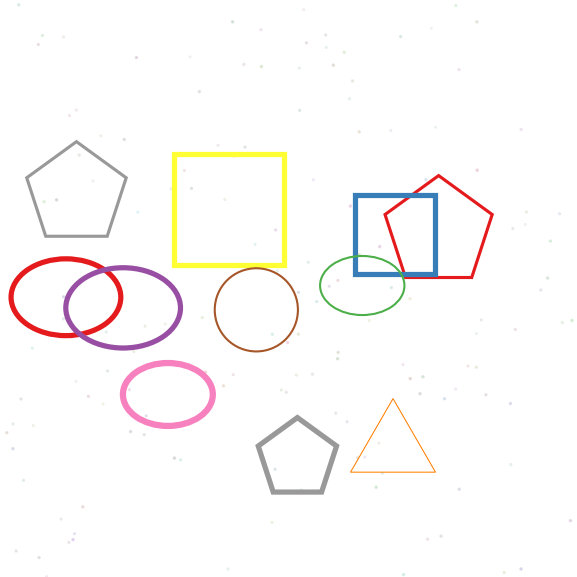[{"shape": "oval", "thickness": 2.5, "radius": 0.48, "center": [0.114, 0.484]}, {"shape": "pentagon", "thickness": 1.5, "radius": 0.49, "center": [0.76, 0.598]}, {"shape": "square", "thickness": 2.5, "radius": 0.34, "center": [0.684, 0.594]}, {"shape": "oval", "thickness": 1, "radius": 0.37, "center": [0.627, 0.505]}, {"shape": "oval", "thickness": 2.5, "radius": 0.5, "center": [0.213, 0.466]}, {"shape": "triangle", "thickness": 0.5, "radius": 0.42, "center": [0.681, 0.224]}, {"shape": "square", "thickness": 2.5, "radius": 0.48, "center": [0.397, 0.636]}, {"shape": "circle", "thickness": 1, "radius": 0.36, "center": [0.444, 0.463]}, {"shape": "oval", "thickness": 3, "radius": 0.39, "center": [0.291, 0.316]}, {"shape": "pentagon", "thickness": 2.5, "radius": 0.36, "center": [0.515, 0.205]}, {"shape": "pentagon", "thickness": 1.5, "radius": 0.45, "center": [0.132, 0.663]}]